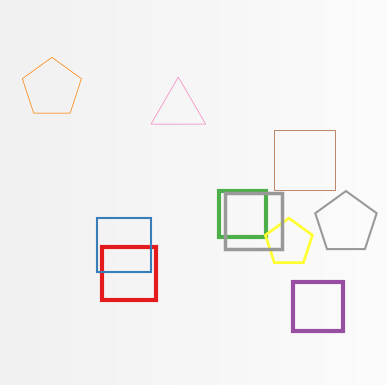[{"shape": "square", "thickness": 3, "radius": 0.35, "center": [0.334, 0.29]}, {"shape": "square", "thickness": 1.5, "radius": 0.35, "center": [0.32, 0.365]}, {"shape": "square", "thickness": 3, "radius": 0.3, "center": [0.625, 0.444]}, {"shape": "square", "thickness": 3, "radius": 0.32, "center": [0.822, 0.204]}, {"shape": "pentagon", "thickness": 0.5, "radius": 0.4, "center": [0.134, 0.771]}, {"shape": "pentagon", "thickness": 2, "radius": 0.32, "center": [0.745, 0.369]}, {"shape": "square", "thickness": 0.5, "radius": 0.39, "center": [0.786, 0.584]}, {"shape": "triangle", "thickness": 0.5, "radius": 0.41, "center": [0.46, 0.718]}, {"shape": "pentagon", "thickness": 1.5, "radius": 0.42, "center": [0.893, 0.42]}, {"shape": "square", "thickness": 2.5, "radius": 0.36, "center": [0.654, 0.426]}]